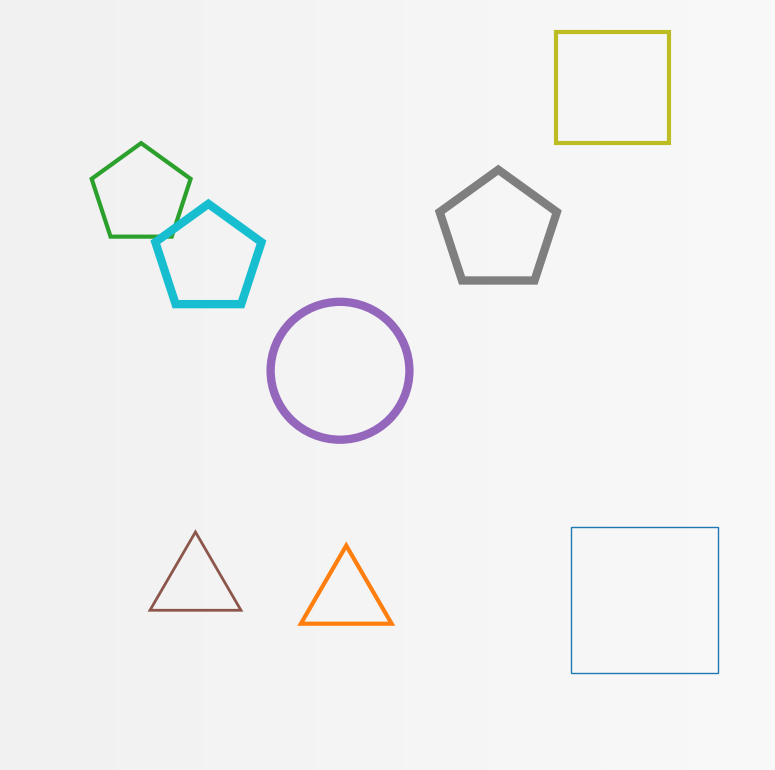[{"shape": "square", "thickness": 0.5, "radius": 0.47, "center": [0.831, 0.22]}, {"shape": "triangle", "thickness": 1.5, "radius": 0.34, "center": [0.447, 0.224]}, {"shape": "pentagon", "thickness": 1.5, "radius": 0.34, "center": [0.182, 0.747]}, {"shape": "circle", "thickness": 3, "radius": 0.45, "center": [0.439, 0.518]}, {"shape": "triangle", "thickness": 1, "radius": 0.34, "center": [0.252, 0.241]}, {"shape": "pentagon", "thickness": 3, "radius": 0.4, "center": [0.643, 0.7]}, {"shape": "square", "thickness": 1.5, "radius": 0.36, "center": [0.79, 0.886]}, {"shape": "pentagon", "thickness": 3, "radius": 0.36, "center": [0.269, 0.663]}]